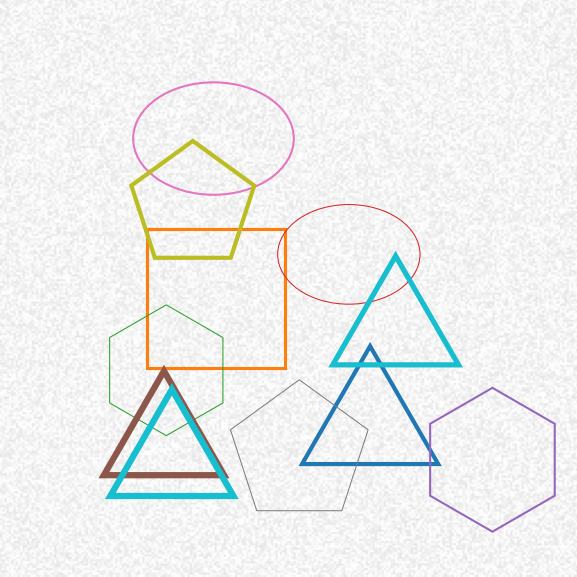[{"shape": "triangle", "thickness": 2, "radius": 0.68, "center": [0.641, 0.264]}, {"shape": "square", "thickness": 1.5, "radius": 0.6, "center": [0.374, 0.482]}, {"shape": "hexagon", "thickness": 0.5, "radius": 0.57, "center": [0.288, 0.358]}, {"shape": "oval", "thickness": 0.5, "radius": 0.62, "center": [0.604, 0.559]}, {"shape": "hexagon", "thickness": 1, "radius": 0.62, "center": [0.853, 0.203]}, {"shape": "triangle", "thickness": 3, "radius": 0.6, "center": [0.284, 0.236]}, {"shape": "oval", "thickness": 1, "radius": 0.7, "center": [0.37, 0.759]}, {"shape": "pentagon", "thickness": 0.5, "radius": 0.63, "center": [0.518, 0.216]}, {"shape": "pentagon", "thickness": 2, "radius": 0.56, "center": [0.334, 0.643]}, {"shape": "triangle", "thickness": 3, "radius": 0.62, "center": [0.298, 0.202]}, {"shape": "triangle", "thickness": 2.5, "radius": 0.63, "center": [0.685, 0.43]}]